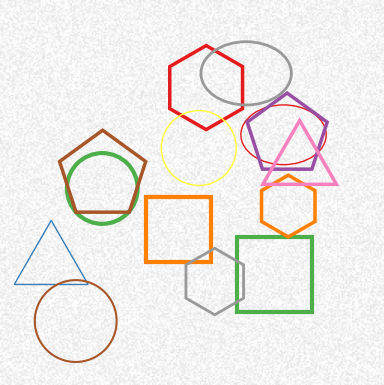[{"shape": "oval", "thickness": 1, "radius": 0.55, "center": [0.736, 0.65]}, {"shape": "hexagon", "thickness": 2.5, "radius": 0.55, "center": [0.535, 0.773]}, {"shape": "triangle", "thickness": 1, "radius": 0.55, "center": [0.133, 0.317]}, {"shape": "square", "thickness": 3, "radius": 0.49, "center": [0.713, 0.287]}, {"shape": "circle", "thickness": 3, "radius": 0.46, "center": [0.266, 0.51]}, {"shape": "pentagon", "thickness": 2.5, "radius": 0.55, "center": [0.746, 0.649]}, {"shape": "hexagon", "thickness": 2.5, "radius": 0.4, "center": [0.749, 0.465]}, {"shape": "square", "thickness": 3, "radius": 0.42, "center": [0.463, 0.403]}, {"shape": "circle", "thickness": 1, "radius": 0.49, "center": [0.516, 0.615]}, {"shape": "circle", "thickness": 1.5, "radius": 0.53, "center": [0.197, 0.166]}, {"shape": "pentagon", "thickness": 2.5, "radius": 0.59, "center": [0.267, 0.544]}, {"shape": "triangle", "thickness": 2.5, "radius": 0.55, "center": [0.778, 0.576]}, {"shape": "oval", "thickness": 2, "radius": 0.59, "center": [0.639, 0.809]}, {"shape": "hexagon", "thickness": 2, "radius": 0.43, "center": [0.558, 0.269]}]